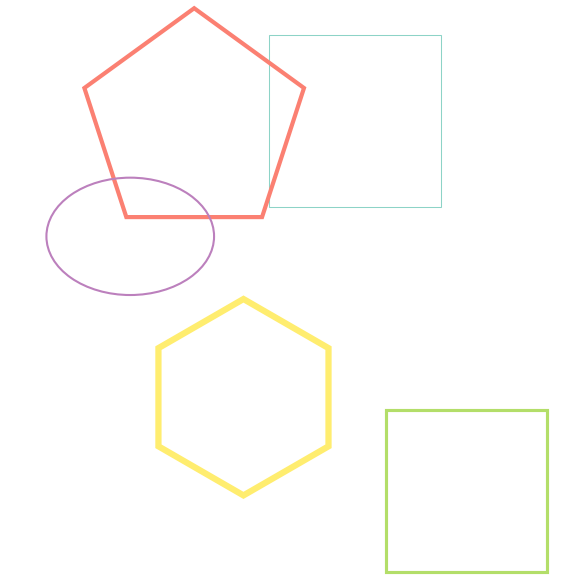[{"shape": "square", "thickness": 0.5, "radius": 0.75, "center": [0.615, 0.789]}, {"shape": "pentagon", "thickness": 2, "radius": 1.0, "center": [0.336, 0.785]}, {"shape": "square", "thickness": 1.5, "radius": 0.7, "center": [0.808, 0.149]}, {"shape": "oval", "thickness": 1, "radius": 0.73, "center": [0.226, 0.59]}, {"shape": "hexagon", "thickness": 3, "radius": 0.85, "center": [0.422, 0.311]}]